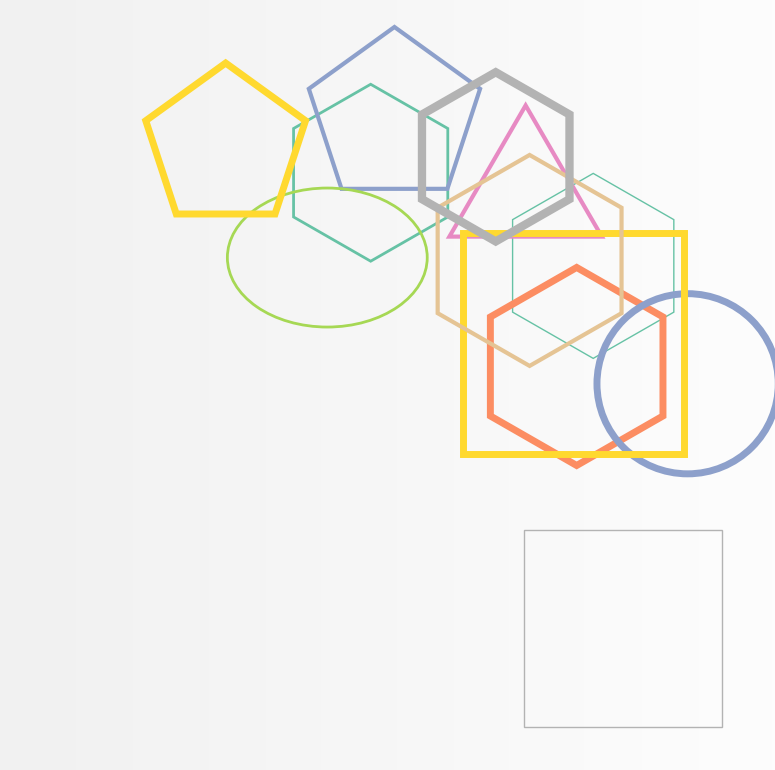[{"shape": "hexagon", "thickness": 0.5, "radius": 0.6, "center": [0.765, 0.655]}, {"shape": "hexagon", "thickness": 1, "radius": 0.57, "center": [0.478, 0.776]}, {"shape": "hexagon", "thickness": 2.5, "radius": 0.64, "center": [0.744, 0.524]}, {"shape": "pentagon", "thickness": 1.5, "radius": 0.58, "center": [0.509, 0.849]}, {"shape": "circle", "thickness": 2.5, "radius": 0.58, "center": [0.887, 0.502]}, {"shape": "triangle", "thickness": 1.5, "radius": 0.57, "center": [0.678, 0.75]}, {"shape": "oval", "thickness": 1, "radius": 0.64, "center": [0.422, 0.666]}, {"shape": "pentagon", "thickness": 2.5, "radius": 0.54, "center": [0.291, 0.81]}, {"shape": "square", "thickness": 2.5, "radius": 0.71, "center": [0.74, 0.554]}, {"shape": "hexagon", "thickness": 1.5, "radius": 0.68, "center": [0.683, 0.662]}, {"shape": "hexagon", "thickness": 3, "radius": 0.55, "center": [0.64, 0.796]}, {"shape": "square", "thickness": 0.5, "radius": 0.64, "center": [0.804, 0.184]}]